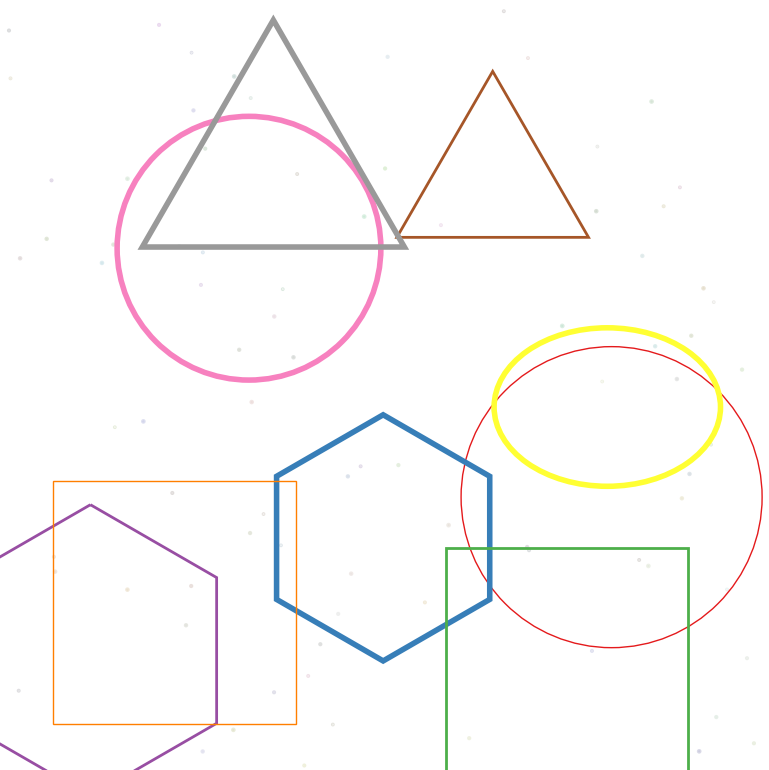[{"shape": "circle", "thickness": 0.5, "radius": 0.98, "center": [0.794, 0.354]}, {"shape": "hexagon", "thickness": 2, "radius": 0.8, "center": [0.498, 0.301]}, {"shape": "square", "thickness": 1, "radius": 0.79, "center": [0.737, 0.131]}, {"shape": "hexagon", "thickness": 1, "radius": 0.95, "center": [0.117, 0.155]}, {"shape": "square", "thickness": 0.5, "radius": 0.79, "center": [0.227, 0.218]}, {"shape": "oval", "thickness": 2, "radius": 0.74, "center": [0.789, 0.471]}, {"shape": "triangle", "thickness": 1, "radius": 0.72, "center": [0.64, 0.764]}, {"shape": "circle", "thickness": 2, "radius": 0.86, "center": [0.323, 0.678]}, {"shape": "triangle", "thickness": 2, "radius": 0.98, "center": [0.355, 0.777]}]